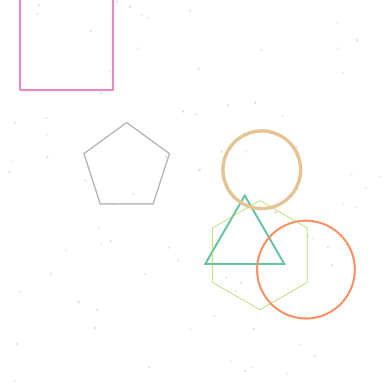[{"shape": "triangle", "thickness": 1.5, "radius": 0.59, "center": [0.636, 0.374]}, {"shape": "circle", "thickness": 1.5, "radius": 0.63, "center": [0.795, 0.3]}, {"shape": "square", "thickness": 1.5, "radius": 0.61, "center": [0.172, 0.886]}, {"shape": "hexagon", "thickness": 0.5, "radius": 0.71, "center": [0.675, 0.337]}, {"shape": "circle", "thickness": 2.5, "radius": 0.5, "center": [0.68, 0.559]}, {"shape": "pentagon", "thickness": 1, "radius": 0.58, "center": [0.329, 0.565]}]